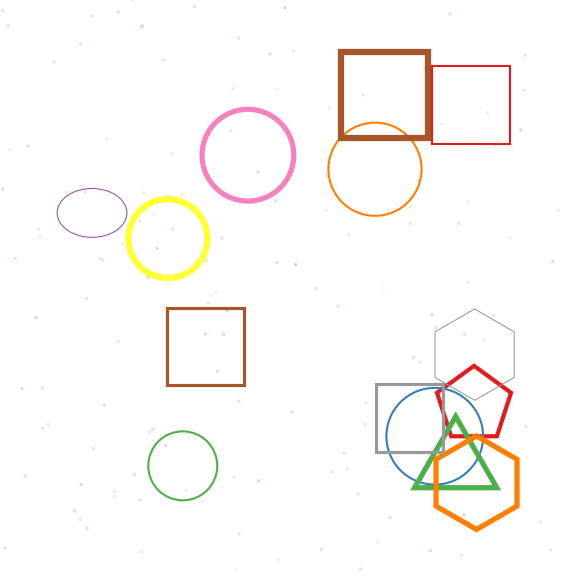[{"shape": "square", "thickness": 1, "radius": 0.34, "center": [0.815, 0.817]}, {"shape": "pentagon", "thickness": 2, "radius": 0.34, "center": [0.821, 0.298]}, {"shape": "circle", "thickness": 1, "radius": 0.42, "center": [0.753, 0.244]}, {"shape": "triangle", "thickness": 2.5, "radius": 0.41, "center": [0.789, 0.196]}, {"shape": "circle", "thickness": 1, "radius": 0.3, "center": [0.316, 0.192]}, {"shape": "oval", "thickness": 0.5, "radius": 0.3, "center": [0.159, 0.63]}, {"shape": "hexagon", "thickness": 2.5, "radius": 0.4, "center": [0.825, 0.163]}, {"shape": "circle", "thickness": 1, "radius": 0.4, "center": [0.649, 0.706]}, {"shape": "circle", "thickness": 3, "radius": 0.34, "center": [0.291, 0.586]}, {"shape": "square", "thickness": 3, "radius": 0.37, "center": [0.666, 0.835]}, {"shape": "square", "thickness": 1.5, "radius": 0.33, "center": [0.357, 0.4]}, {"shape": "circle", "thickness": 2.5, "radius": 0.4, "center": [0.429, 0.73]}, {"shape": "hexagon", "thickness": 0.5, "radius": 0.4, "center": [0.822, 0.385]}, {"shape": "square", "thickness": 1.5, "radius": 0.29, "center": [0.709, 0.276]}]